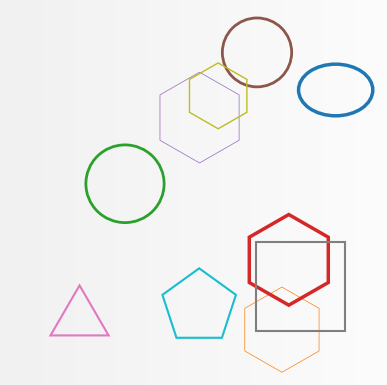[{"shape": "oval", "thickness": 2.5, "radius": 0.48, "center": [0.866, 0.766]}, {"shape": "hexagon", "thickness": 0.5, "radius": 0.55, "center": [0.728, 0.144]}, {"shape": "circle", "thickness": 2, "radius": 0.5, "center": [0.323, 0.523]}, {"shape": "hexagon", "thickness": 2.5, "radius": 0.59, "center": [0.745, 0.325]}, {"shape": "hexagon", "thickness": 0.5, "radius": 0.59, "center": [0.515, 0.695]}, {"shape": "circle", "thickness": 2, "radius": 0.45, "center": [0.663, 0.864]}, {"shape": "triangle", "thickness": 1.5, "radius": 0.43, "center": [0.205, 0.172]}, {"shape": "square", "thickness": 1.5, "radius": 0.57, "center": [0.776, 0.256]}, {"shape": "hexagon", "thickness": 1, "radius": 0.43, "center": [0.563, 0.751]}, {"shape": "pentagon", "thickness": 1.5, "radius": 0.5, "center": [0.514, 0.203]}]